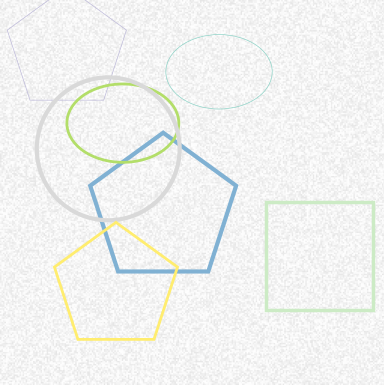[{"shape": "oval", "thickness": 0.5, "radius": 0.69, "center": [0.569, 0.814]}, {"shape": "pentagon", "thickness": 0.5, "radius": 0.81, "center": [0.174, 0.872]}, {"shape": "pentagon", "thickness": 3, "radius": 1.0, "center": [0.424, 0.456]}, {"shape": "oval", "thickness": 2, "radius": 0.73, "center": [0.319, 0.68]}, {"shape": "circle", "thickness": 3, "radius": 0.93, "center": [0.281, 0.613]}, {"shape": "square", "thickness": 2.5, "radius": 0.7, "center": [0.83, 0.335]}, {"shape": "pentagon", "thickness": 2, "radius": 0.84, "center": [0.301, 0.254]}]